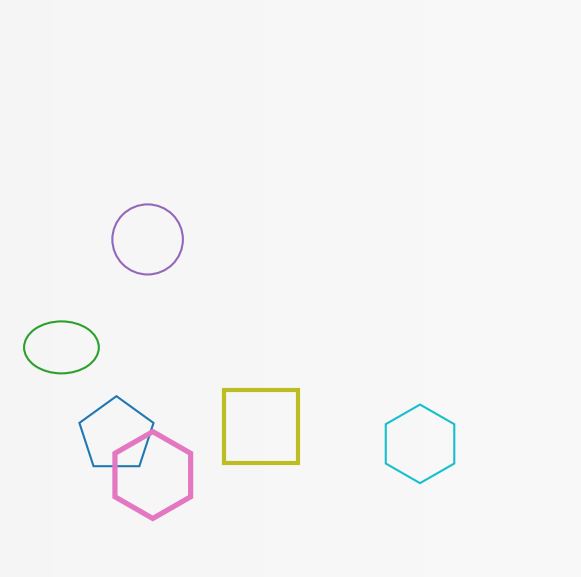[{"shape": "pentagon", "thickness": 1, "radius": 0.34, "center": [0.2, 0.246]}, {"shape": "oval", "thickness": 1, "radius": 0.32, "center": [0.106, 0.398]}, {"shape": "circle", "thickness": 1, "radius": 0.3, "center": [0.254, 0.585]}, {"shape": "hexagon", "thickness": 2.5, "radius": 0.38, "center": [0.263, 0.177]}, {"shape": "square", "thickness": 2, "radius": 0.32, "center": [0.45, 0.261]}, {"shape": "hexagon", "thickness": 1, "radius": 0.34, "center": [0.723, 0.231]}]